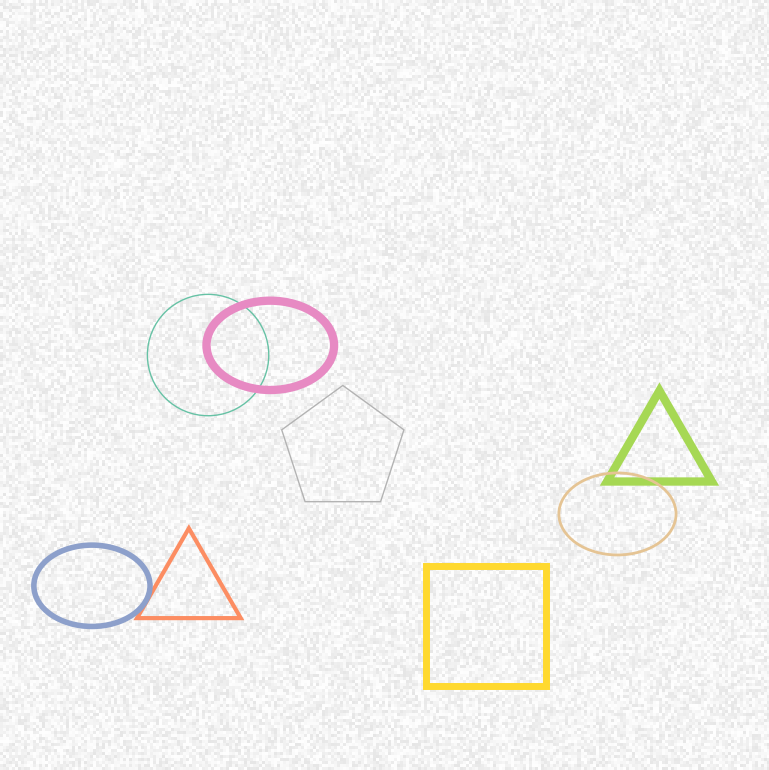[{"shape": "circle", "thickness": 0.5, "radius": 0.39, "center": [0.27, 0.539]}, {"shape": "triangle", "thickness": 1.5, "radius": 0.39, "center": [0.245, 0.236]}, {"shape": "oval", "thickness": 2, "radius": 0.38, "center": [0.119, 0.239]}, {"shape": "oval", "thickness": 3, "radius": 0.41, "center": [0.351, 0.551]}, {"shape": "triangle", "thickness": 3, "radius": 0.39, "center": [0.856, 0.414]}, {"shape": "square", "thickness": 2.5, "radius": 0.39, "center": [0.631, 0.187]}, {"shape": "oval", "thickness": 1, "radius": 0.38, "center": [0.802, 0.333]}, {"shape": "pentagon", "thickness": 0.5, "radius": 0.42, "center": [0.445, 0.416]}]